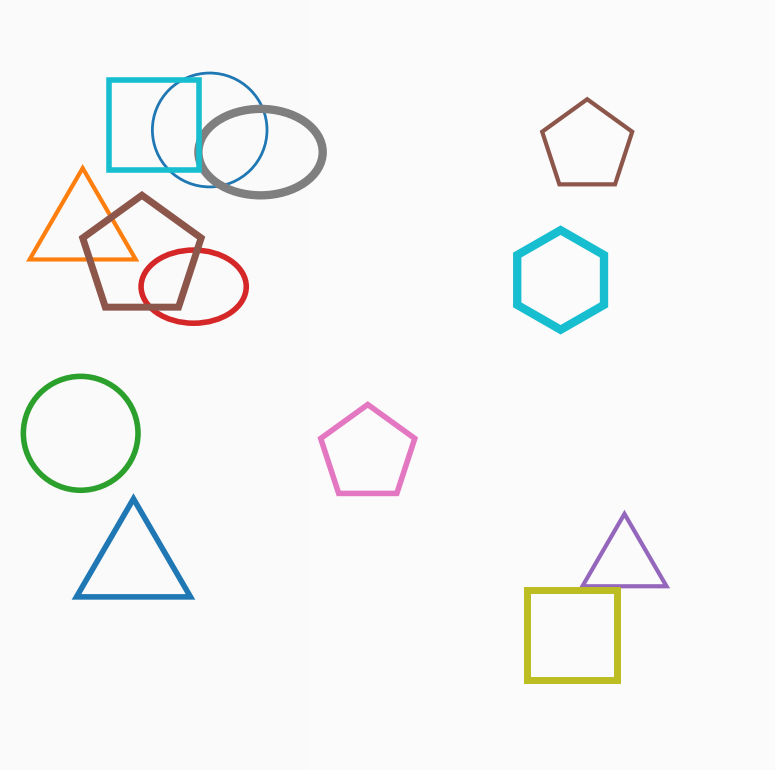[{"shape": "circle", "thickness": 1, "radius": 0.37, "center": [0.271, 0.831]}, {"shape": "triangle", "thickness": 2, "radius": 0.42, "center": [0.172, 0.267]}, {"shape": "triangle", "thickness": 1.5, "radius": 0.4, "center": [0.107, 0.703]}, {"shape": "circle", "thickness": 2, "radius": 0.37, "center": [0.104, 0.437]}, {"shape": "oval", "thickness": 2, "radius": 0.34, "center": [0.25, 0.628]}, {"shape": "triangle", "thickness": 1.5, "radius": 0.31, "center": [0.806, 0.27]}, {"shape": "pentagon", "thickness": 1.5, "radius": 0.31, "center": [0.758, 0.81]}, {"shape": "pentagon", "thickness": 2.5, "radius": 0.4, "center": [0.183, 0.666]}, {"shape": "pentagon", "thickness": 2, "radius": 0.32, "center": [0.475, 0.411]}, {"shape": "oval", "thickness": 3, "radius": 0.4, "center": [0.336, 0.802]}, {"shape": "square", "thickness": 2.5, "radius": 0.29, "center": [0.738, 0.176]}, {"shape": "square", "thickness": 2, "radius": 0.29, "center": [0.198, 0.837]}, {"shape": "hexagon", "thickness": 3, "radius": 0.32, "center": [0.723, 0.636]}]